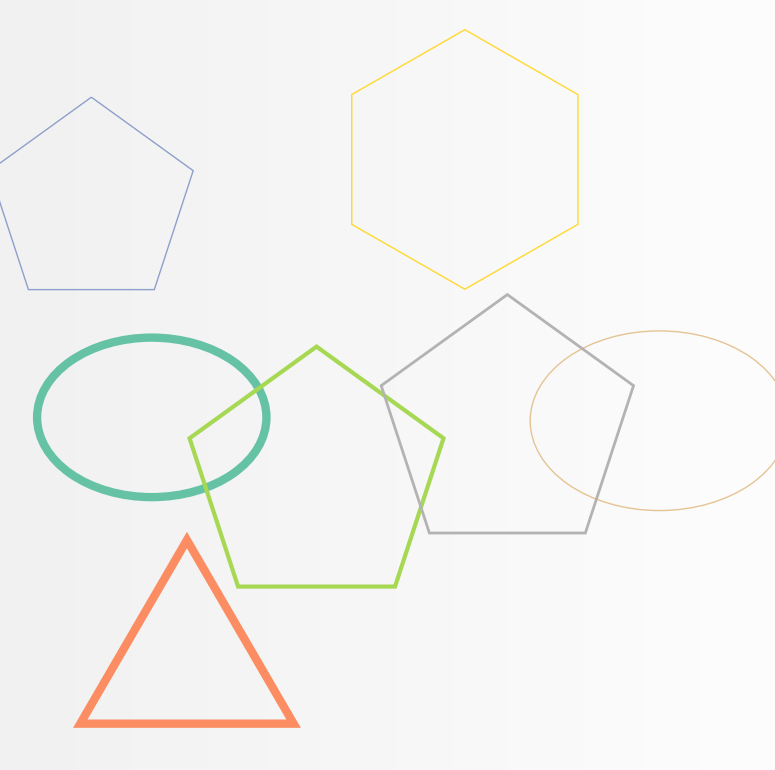[{"shape": "oval", "thickness": 3, "radius": 0.74, "center": [0.196, 0.458]}, {"shape": "triangle", "thickness": 3, "radius": 0.79, "center": [0.241, 0.14]}, {"shape": "pentagon", "thickness": 0.5, "radius": 0.69, "center": [0.118, 0.736]}, {"shape": "pentagon", "thickness": 1.5, "radius": 0.86, "center": [0.408, 0.378]}, {"shape": "hexagon", "thickness": 0.5, "radius": 0.84, "center": [0.6, 0.793]}, {"shape": "oval", "thickness": 0.5, "radius": 0.83, "center": [0.851, 0.454]}, {"shape": "pentagon", "thickness": 1, "radius": 0.86, "center": [0.655, 0.446]}]